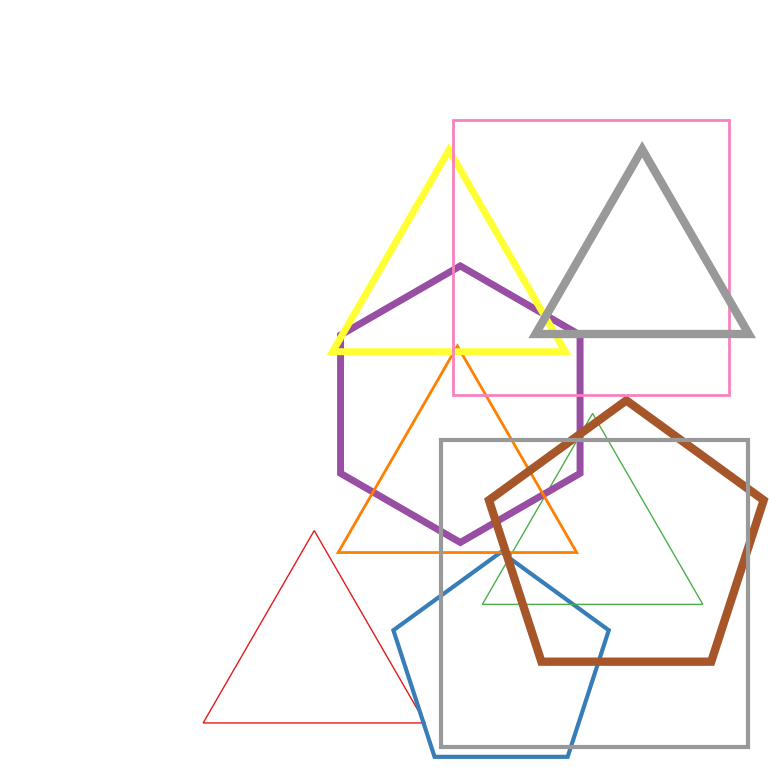[{"shape": "triangle", "thickness": 0.5, "radius": 0.83, "center": [0.408, 0.144]}, {"shape": "pentagon", "thickness": 1.5, "radius": 0.74, "center": [0.651, 0.136]}, {"shape": "triangle", "thickness": 0.5, "radius": 0.83, "center": [0.77, 0.298]}, {"shape": "hexagon", "thickness": 2.5, "radius": 0.9, "center": [0.598, 0.475]}, {"shape": "triangle", "thickness": 1, "radius": 0.89, "center": [0.594, 0.372]}, {"shape": "triangle", "thickness": 2.5, "radius": 0.87, "center": [0.583, 0.631]}, {"shape": "pentagon", "thickness": 3, "radius": 0.94, "center": [0.813, 0.292]}, {"shape": "square", "thickness": 1, "radius": 0.9, "center": [0.768, 0.666]}, {"shape": "triangle", "thickness": 3, "radius": 0.8, "center": [0.834, 0.646]}, {"shape": "square", "thickness": 1.5, "radius": 1.0, "center": [0.772, 0.229]}]